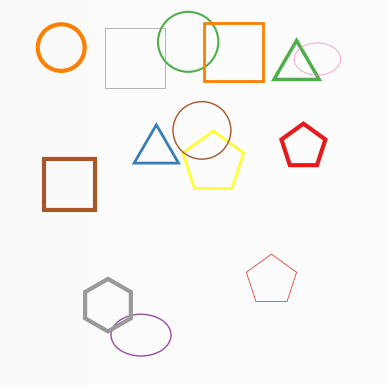[{"shape": "pentagon", "thickness": 0.5, "radius": 0.34, "center": [0.701, 0.272]}, {"shape": "pentagon", "thickness": 3, "radius": 0.3, "center": [0.783, 0.619]}, {"shape": "triangle", "thickness": 2, "radius": 0.33, "center": [0.403, 0.609]}, {"shape": "circle", "thickness": 1.5, "radius": 0.39, "center": [0.486, 0.891]}, {"shape": "triangle", "thickness": 2.5, "radius": 0.34, "center": [0.765, 0.827]}, {"shape": "oval", "thickness": 1, "radius": 0.39, "center": [0.364, 0.13]}, {"shape": "square", "thickness": 2, "radius": 0.38, "center": [0.602, 0.865]}, {"shape": "circle", "thickness": 3, "radius": 0.3, "center": [0.158, 0.876]}, {"shape": "pentagon", "thickness": 2, "radius": 0.41, "center": [0.55, 0.577]}, {"shape": "circle", "thickness": 1, "radius": 0.37, "center": [0.521, 0.661]}, {"shape": "square", "thickness": 3, "radius": 0.33, "center": [0.18, 0.522]}, {"shape": "oval", "thickness": 0.5, "radius": 0.3, "center": [0.819, 0.847]}, {"shape": "square", "thickness": 0.5, "radius": 0.39, "center": [0.348, 0.85]}, {"shape": "hexagon", "thickness": 3, "radius": 0.34, "center": [0.279, 0.207]}]